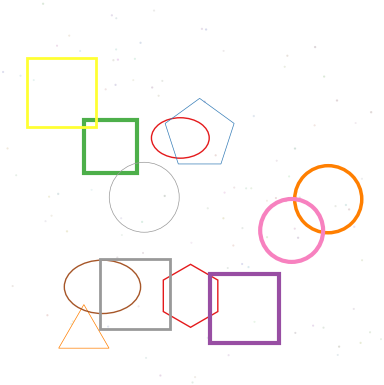[{"shape": "hexagon", "thickness": 1, "radius": 0.41, "center": [0.495, 0.232]}, {"shape": "oval", "thickness": 1, "radius": 0.38, "center": [0.468, 0.642]}, {"shape": "pentagon", "thickness": 0.5, "radius": 0.47, "center": [0.519, 0.65]}, {"shape": "square", "thickness": 3, "radius": 0.34, "center": [0.287, 0.62]}, {"shape": "square", "thickness": 3, "radius": 0.45, "center": [0.635, 0.198]}, {"shape": "triangle", "thickness": 0.5, "radius": 0.38, "center": [0.218, 0.133]}, {"shape": "circle", "thickness": 2.5, "radius": 0.44, "center": [0.853, 0.483]}, {"shape": "square", "thickness": 2, "radius": 0.45, "center": [0.161, 0.761]}, {"shape": "oval", "thickness": 1, "radius": 0.5, "center": [0.266, 0.255]}, {"shape": "circle", "thickness": 3, "radius": 0.41, "center": [0.758, 0.401]}, {"shape": "square", "thickness": 2, "radius": 0.46, "center": [0.351, 0.237]}, {"shape": "circle", "thickness": 0.5, "radius": 0.45, "center": [0.375, 0.488]}]